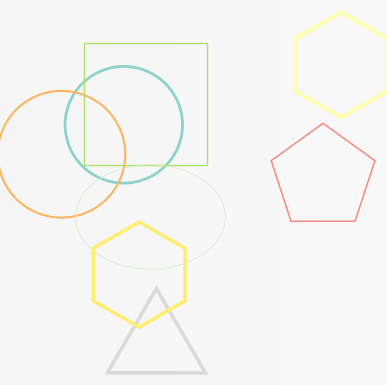[{"shape": "circle", "thickness": 2, "radius": 0.76, "center": [0.32, 0.676]}, {"shape": "hexagon", "thickness": 3, "radius": 0.68, "center": [0.881, 0.832]}, {"shape": "pentagon", "thickness": 1, "radius": 0.7, "center": [0.834, 0.539]}, {"shape": "circle", "thickness": 1.5, "radius": 0.82, "center": [0.159, 0.599]}, {"shape": "square", "thickness": 1, "radius": 0.8, "center": [0.376, 0.73]}, {"shape": "triangle", "thickness": 2.5, "radius": 0.73, "center": [0.404, 0.104]}, {"shape": "oval", "thickness": 0.5, "radius": 0.97, "center": [0.388, 0.436]}, {"shape": "hexagon", "thickness": 2.5, "radius": 0.68, "center": [0.359, 0.287]}]